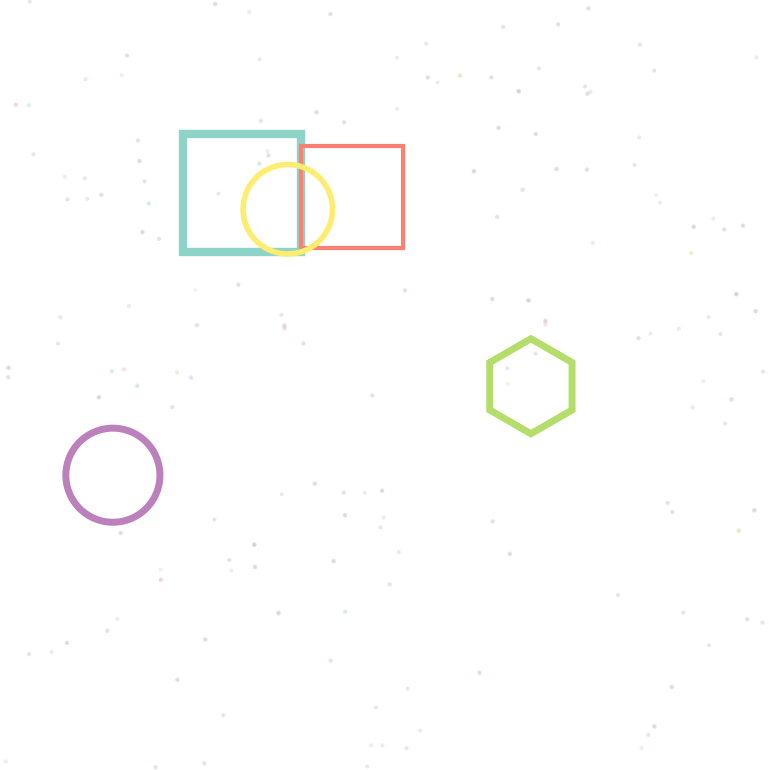[{"shape": "square", "thickness": 3, "radius": 0.38, "center": [0.315, 0.749]}, {"shape": "square", "thickness": 1.5, "radius": 0.33, "center": [0.458, 0.745]}, {"shape": "hexagon", "thickness": 2.5, "radius": 0.31, "center": [0.689, 0.498]}, {"shape": "circle", "thickness": 2.5, "radius": 0.31, "center": [0.147, 0.383]}, {"shape": "circle", "thickness": 2, "radius": 0.29, "center": [0.374, 0.728]}]